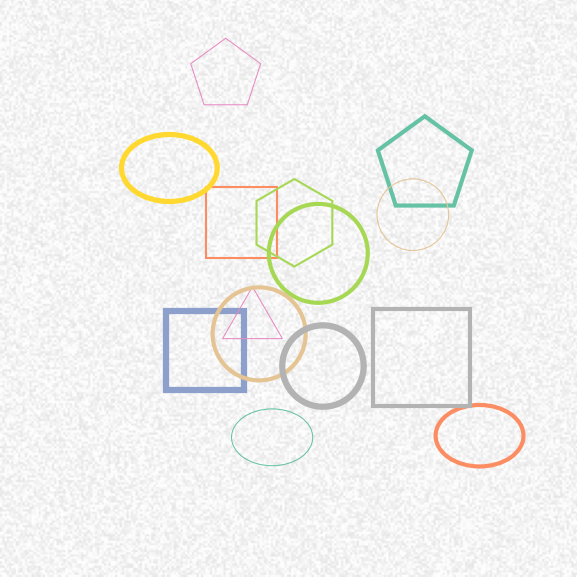[{"shape": "oval", "thickness": 0.5, "radius": 0.35, "center": [0.471, 0.242]}, {"shape": "pentagon", "thickness": 2, "radius": 0.43, "center": [0.736, 0.712]}, {"shape": "oval", "thickness": 2, "radius": 0.38, "center": [0.83, 0.245]}, {"shape": "square", "thickness": 1, "radius": 0.31, "center": [0.418, 0.614]}, {"shape": "square", "thickness": 3, "radius": 0.34, "center": [0.355, 0.392]}, {"shape": "triangle", "thickness": 0.5, "radius": 0.3, "center": [0.437, 0.443]}, {"shape": "pentagon", "thickness": 0.5, "radius": 0.32, "center": [0.391, 0.869]}, {"shape": "circle", "thickness": 2, "radius": 0.43, "center": [0.551, 0.56]}, {"shape": "hexagon", "thickness": 1, "radius": 0.38, "center": [0.51, 0.613]}, {"shape": "oval", "thickness": 2.5, "radius": 0.41, "center": [0.293, 0.708]}, {"shape": "circle", "thickness": 2, "radius": 0.4, "center": [0.449, 0.421]}, {"shape": "circle", "thickness": 0.5, "radius": 0.31, "center": [0.715, 0.627]}, {"shape": "circle", "thickness": 3, "radius": 0.35, "center": [0.559, 0.365]}, {"shape": "square", "thickness": 2, "radius": 0.42, "center": [0.729, 0.38]}]